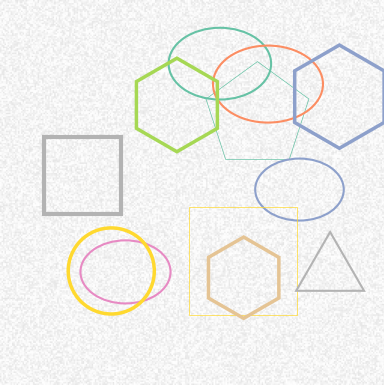[{"shape": "oval", "thickness": 1.5, "radius": 0.67, "center": [0.571, 0.835]}, {"shape": "pentagon", "thickness": 0.5, "radius": 0.7, "center": [0.669, 0.7]}, {"shape": "oval", "thickness": 1.5, "radius": 0.71, "center": [0.696, 0.782]}, {"shape": "hexagon", "thickness": 2.5, "radius": 0.67, "center": [0.882, 0.749]}, {"shape": "oval", "thickness": 1.5, "radius": 0.58, "center": [0.778, 0.508]}, {"shape": "oval", "thickness": 1.5, "radius": 0.59, "center": [0.326, 0.294]}, {"shape": "hexagon", "thickness": 2.5, "radius": 0.61, "center": [0.459, 0.727]}, {"shape": "circle", "thickness": 2.5, "radius": 0.56, "center": [0.289, 0.296]}, {"shape": "square", "thickness": 0.5, "radius": 0.7, "center": [0.63, 0.322]}, {"shape": "hexagon", "thickness": 2.5, "radius": 0.53, "center": [0.633, 0.279]}, {"shape": "square", "thickness": 3, "radius": 0.5, "center": [0.213, 0.545]}, {"shape": "triangle", "thickness": 1.5, "radius": 0.51, "center": [0.857, 0.296]}]